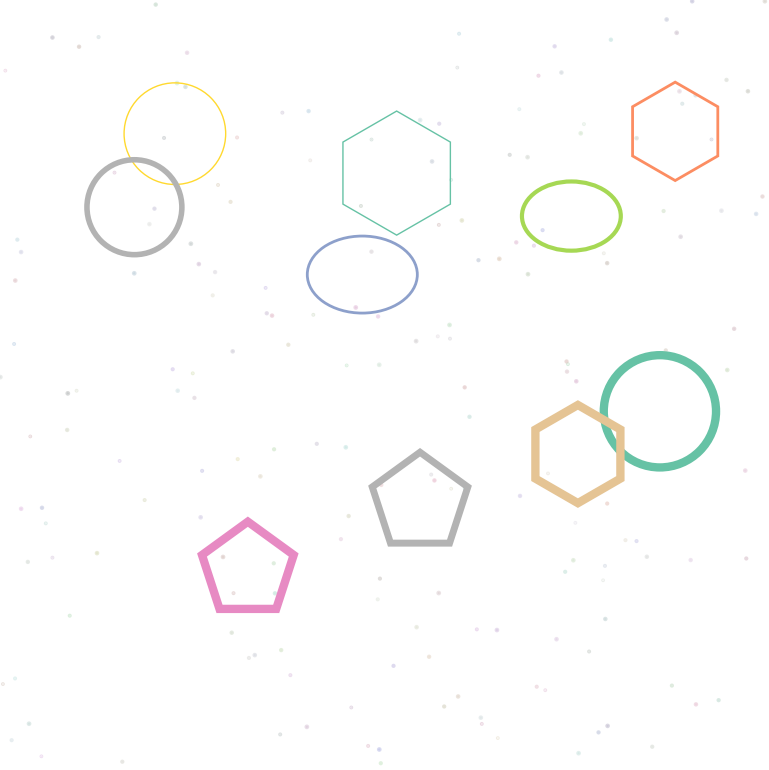[{"shape": "hexagon", "thickness": 0.5, "radius": 0.4, "center": [0.515, 0.775]}, {"shape": "circle", "thickness": 3, "radius": 0.36, "center": [0.857, 0.466]}, {"shape": "hexagon", "thickness": 1, "radius": 0.32, "center": [0.877, 0.829]}, {"shape": "oval", "thickness": 1, "radius": 0.36, "center": [0.471, 0.643]}, {"shape": "pentagon", "thickness": 3, "radius": 0.31, "center": [0.322, 0.26]}, {"shape": "oval", "thickness": 1.5, "radius": 0.32, "center": [0.742, 0.719]}, {"shape": "circle", "thickness": 0.5, "radius": 0.33, "center": [0.227, 0.826]}, {"shape": "hexagon", "thickness": 3, "radius": 0.32, "center": [0.751, 0.41]}, {"shape": "circle", "thickness": 2, "radius": 0.31, "center": [0.175, 0.731]}, {"shape": "pentagon", "thickness": 2.5, "radius": 0.33, "center": [0.545, 0.347]}]